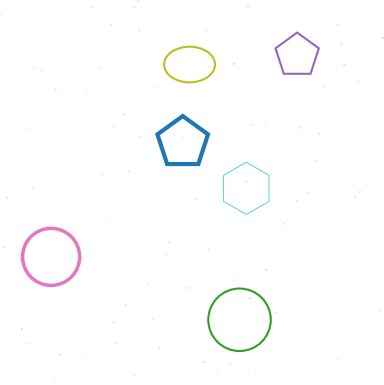[{"shape": "pentagon", "thickness": 3, "radius": 0.34, "center": [0.475, 0.63]}, {"shape": "circle", "thickness": 1.5, "radius": 0.41, "center": [0.622, 0.169]}, {"shape": "pentagon", "thickness": 1.5, "radius": 0.3, "center": [0.772, 0.856]}, {"shape": "circle", "thickness": 2.5, "radius": 0.37, "center": [0.133, 0.333]}, {"shape": "oval", "thickness": 1.5, "radius": 0.33, "center": [0.492, 0.832]}, {"shape": "hexagon", "thickness": 0.5, "radius": 0.34, "center": [0.64, 0.511]}]